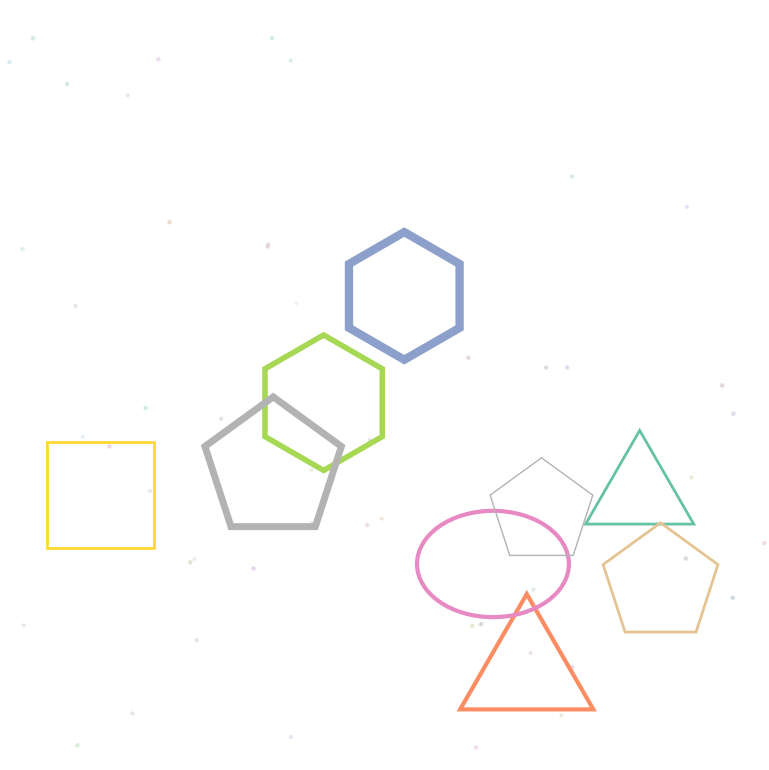[{"shape": "triangle", "thickness": 1, "radius": 0.41, "center": [0.831, 0.36]}, {"shape": "triangle", "thickness": 1.5, "radius": 0.5, "center": [0.684, 0.129]}, {"shape": "hexagon", "thickness": 3, "radius": 0.41, "center": [0.525, 0.616]}, {"shape": "oval", "thickness": 1.5, "radius": 0.49, "center": [0.64, 0.268]}, {"shape": "hexagon", "thickness": 2, "radius": 0.44, "center": [0.42, 0.477]}, {"shape": "square", "thickness": 1, "radius": 0.35, "center": [0.131, 0.357]}, {"shape": "pentagon", "thickness": 1, "radius": 0.39, "center": [0.858, 0.243]}, {"shape": "pentagon", "thickness": 2.5, "radius": 0.47, "center": [0.355, 0.391]}, {"shape": "pentagon", "thickness": 0.5, "radius": 0.35, "center": [0.703, 0.335]}]